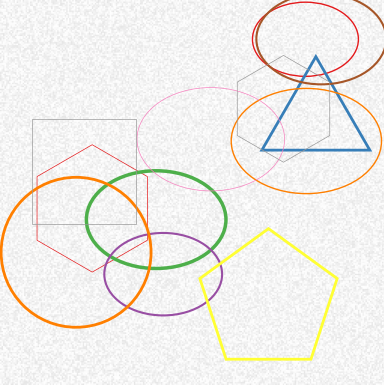[{"shape": "oval", "thickness": 1, "radius": 0.69, "center": [0.793, 0.898]}, {"shape": "hexagon", "thickness": 0.5, "radius": 0.83, "center": [0.239, 0.459]}, {"shape": "triangle", "thickness": 2, "radius": 0.81, "center": [0.82, 0.691]}, {"shape": "oval", "thickness": 2.5, "radius": 0.91, "center": [0.406, 0.43]}, {"shape": "oval", "thickness": 1.5, "radius": 0.77, "center": [0.424, 0.288]}, {"shape": "circle", "thickness": 2, "radius": 0.97, "center": [0.198, 0.345]}, {"shape": "oval", "thickness": 1, "radius": 0.98, "center": [0.796, 0.634]}, {"shape": "pentagon", "thickness": 2, "radius": 0.94, "center": [0.697, 0.219]}, {"shape": "oval", "thickness": 1.5, "radius": 0.84, "center": [0.834, 0.899]}, {"shape": "oval", "thickness": 0.5, "radius": 0.96, "center": [0.548, 0.638]}, {"shape": "hexagon", "thickness": 0.5, "radius": 0.69, "center": [0.736, 0.717]}, {"shape": "square", "thickness": 0.5, "radius": 0.68, "center": [0.219, 0.555]}]